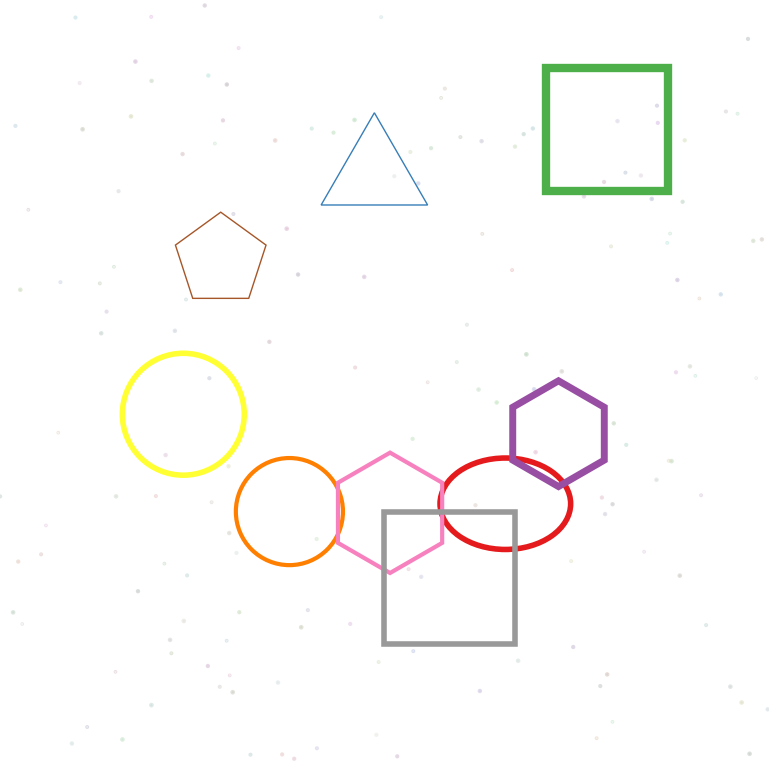[{"shape": "oval", "thickness": 2, "radius": 0.42, "center": [0.656, 0.346]}, {"shape": "triangle", "thickness": 0.5, "radius": 0.4, "center": [0.486, 0.774]}, {"shape": "square", "thickness": 3, "radius": 0.4, "center": [0.788, 0.831]}, {"shape": "hexagon", "thickness": 2.5, "radius": 0.34, "center": [0.725, 0.437]}, {"shape": "circle", "thickness": 1.5, "radius": 0.35, "center": [0.376, 0.336]}, {"shape": "circle", "thickness": 2, "radius": 0.4, "center": [0.238, 0.462]}, {"shape": "pentagon", "thickness": 0.5, "radius": 0.31, "center": [0.287, 0.663]}, {"shape": "hexagon", "thickness": 1.5, "radius": 0.39, "center": [0.507, 0.334]}, {"shape": "square", "thickness": 2, "radius": 0.43, "center": [0.584, 0.249]}]